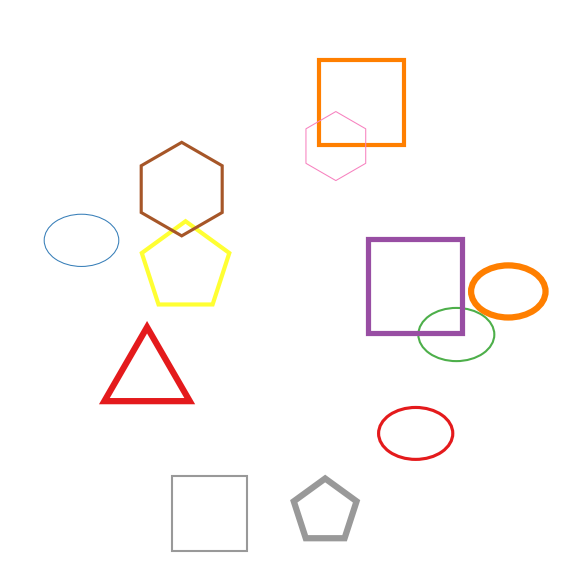[{"shape": "oval", "thickness": 1.5, "radius": 0.32, "center": [0.72, 0.249]}, {"shape": "triangle", "thickness": 3, "radius": 0.43, "center": [0.255, 0.347]}, {"shape": "oval", "thickness": 0.5, "radius": 0.32, "center": [0.141, 0.583]}, {"shape": "oval", "thickness": 1, "radius": 0.33, "center": [0.79, 0.42]}, {"shape": "square", "thickness": 2.5, "radius": 0.41, "center": [0.719, 0.504]}, {"shape": "oval", "thickness": 3, "radius": 0.32, "center": [0.88, 0.494]}, {"shape": "square", "thickness": 2, "radius": 0.37, "center": [0.626, 0.822]}, {"shape": "pentagon", "thickness": 2, "radius": 0.4, "center": [0.321, 0.536]}, {"shape": "hexagon", "thickness": 1.5, "radius": 0.4, "center": [0.315, 0.672]}, {"shape": "hexagon", "thickness": 0.5, "radius": 0.3, "center": [0.582, 0.746]}, {"shape": "square", "thickness": 1, "radius": 0.32, "center": [0.363, 0.11]}, {"shape": "pentagon", "thickness": 3, "radius": 0.29, "center": [0.563, 0.113]}]